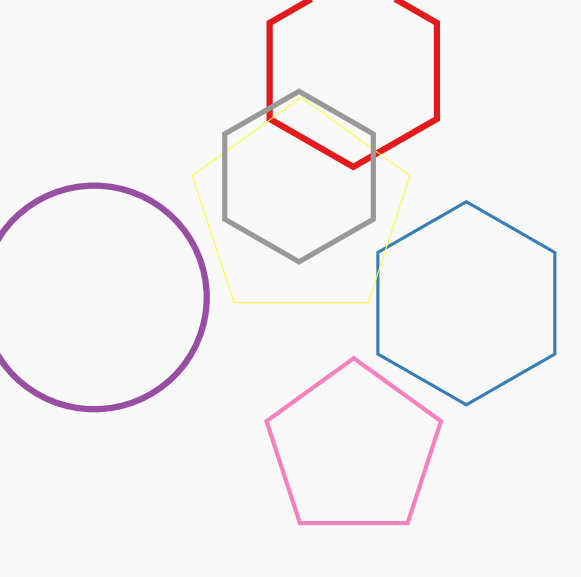[{"shape": "hexagon", "thickness": 3, "radius": 0.83, "center": [0.608, 0.876]}, {"shape": "hexagon", "thickness": 1.5, "radius": 0.88, "center": [0.802, 0.474]}, {"shape": "circle", "thickness": 3, "radius": 0.97, "center": [0.162, 0.484]}, {"shape": "pentagon", "thickness": 0.5, "radius": 0.98, "center": [0.518, 0.634]}, {"shape": "pentagon", "thickness": 2, "radius": 0.79, "center": [0.609, 0.221]}, {"shape": "hexagon", "thickness": 2.5, "radius": 0.74, "center": [0.514, 0.693]}]